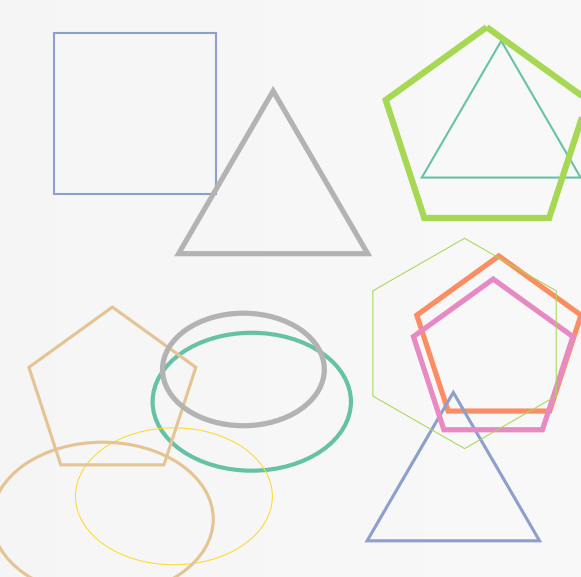[{"shape": "triangle", "thickness": 1, "radius": 0.79, "center": [0.862, 0.771]}, {"shape": "oval", "thickness": 2, "radius": 0.85, "center": [0.433, 0.303]}, {"shape": "pentagon", "thickness": 2.5, "radius": 0.74, "center": [0.858, 0.407]}, {"shape": "square", "thickness": 1, "radius": 0.7, "center": [0.232, 0.803]}, {"shape": "triangle", "thickness": 1.5, "radius": 0.86, "center": [0.78, 0.148]}, {"shape": "pentagon", "thickness": 2.5, "radius": 0.72, "center": [0.848, 0.372]}, {"shape": "hexagon", "thickness": 0.5, "radius": 0.91, "center": [0.799, 0.404]}, {"shape": "pentagon", "thickness": 3, "radius": 0.91, "center": [0.837, 0.769]}, {"shape": "oval", "thickness": 0.5, "radius": 0.85, "center": [0.299, 0.14]}, {"shape": "pentagon", "thickness": 1.5, "radius": 0.76, "center": [0.193, 0.316]}, {"shape": "oval", "thickness": 1.5, "radius": 0.95, "center": [0.177, 0.1]}, {"shape": "triangle", "thickness": 2.5, "radius": 0.94, "center": [0.47, 0.654]}, {"shape": "oval", "thickness": 2.5, "radius": 0.7, "center": [0.419, 0.359]}]